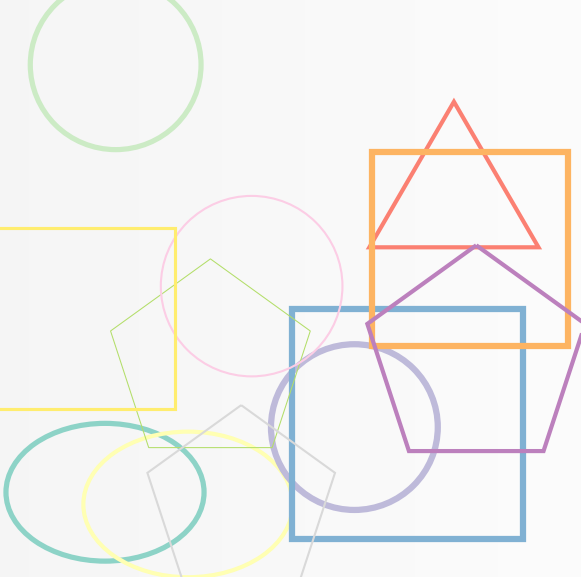[{"shape": "oval", "thickness": 2.5, "radius": 0.85, "center": [0.181, 0.147]}, {"shape": "oval", "thickness": 2, "radius": 0.9, "center": [0.323, 0.126]}, {"shape": "circle", "thickness": 3, "radius": 0.72, "center": [0.61, 0.26]}, {"shape": "triangle", "thickness": 2, "radius": 0.84, "center": [0.781, 0.655]}, {"shape": "square", "thickness": 3, "radius": 0.99, "center": [0.701, 0.265]}, {"shape": "square", "thickness": 3, "radius": 0.84, "center": [0.808, 0.568]}, {"shape": "pentagon", "thickness": 0.5, "radius": 0.9, "center": [0.362, 0.37]}, {"shape": "circle", "thickness": 1, "radius": 0.78, "center": [0.433, 0.504]}, {"shape": "pentagon", "thickness": 1, "radius": 0.85, "center": [0.415, 0.128]}, {"shape": "pentagon", "thickness": 2, "radius": 0.98, "center": [0.819, 0.377]}, {"shape": "circle", "thickness": 2.5, "radius": 0.73, "center": [0.199, 0.887]}, {"shape": "square", "thickness": 1.5, "radius": 0.78, "center": [0.145, 0.447]}]